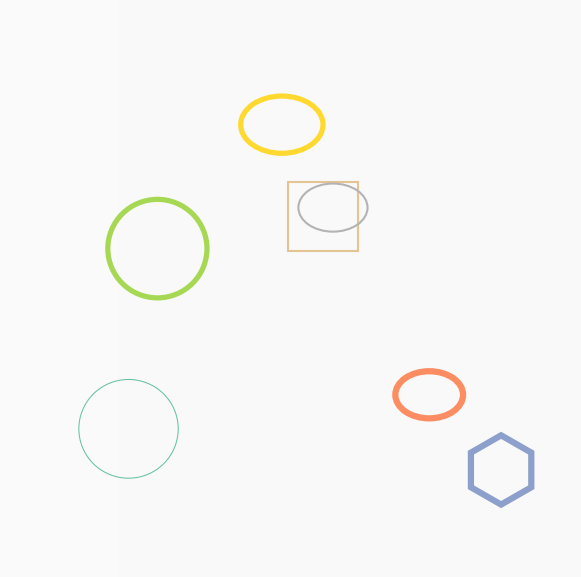[{"shape": "circle", "thickness": 0.5, "radius": 0.43, "center": [0.221, 0.257]}, {"shape": "oval", "thickness": 3, "radius": 0.29, "center": [0.738, 0.316]}, {"shape": "hexagon", "thickness": 3, "radius": 0.3, "center": [0.862, 0.185]}, {"shape": "circle", "thickness": 2.5, "radius": 0.43, "center": [0.271, 0.569]}, {"shape": "oval", "thickness": 2.5, "radius": 0.35, "center": [0.485, 0.783]}, {"shape": "square", "thickness": 1, "radius": 0.3, "center": [0.555, 0.624]}, {"shape": "oval", "thickness": 1, "radius": 0.3, "center": [0.573, 0.64]}]